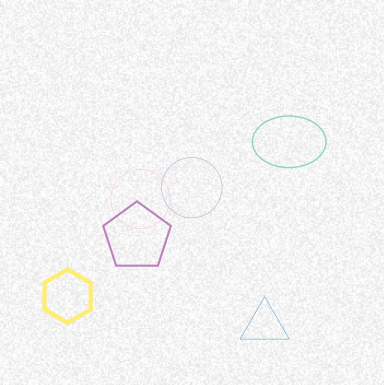[{"shape": "oval", "thickness": 1, "radius": 0.48, "center": [0.751, 0.632]}, {"shape": "circle", "thickness": 0.5, "radius": 0.39, "center": [0.498, 0.513]}, {"shape": "triangle", "thickness": 0.5, "radius": 0.37, "center": [0.687, 0.156]}, {"shape": "circle", "thickness": 0.5, "radius": 0.38, "center": [0.365, 0.483]}, {"shape": "pentagon", "thickness": 1.5, "radius": 0.46, "center": [0.356, 0.385]}, {"shape": "hexagon", "thickness": 3, "radius": 0.35, "center": [0.176, 0.231]}]